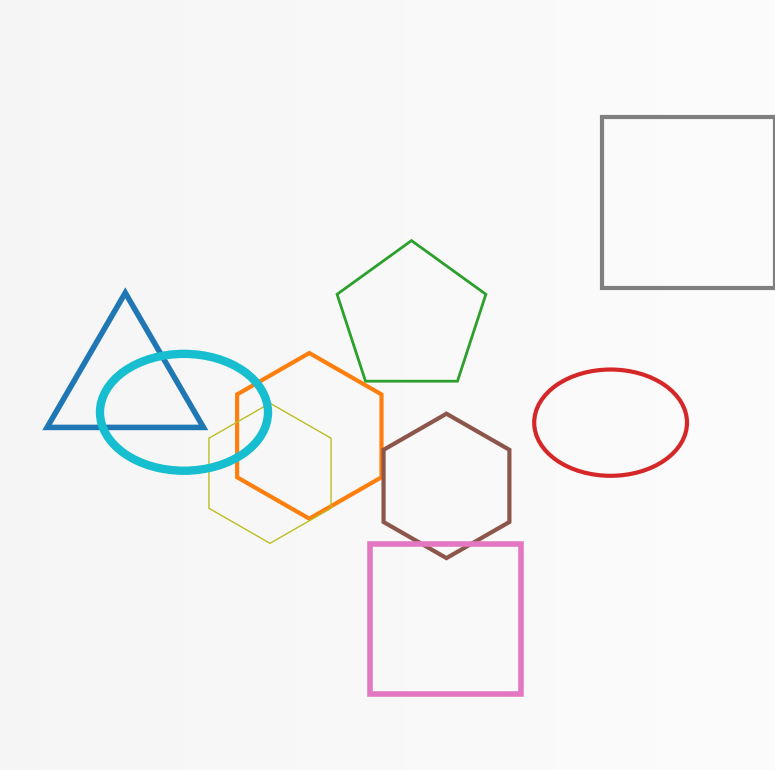[{"shape": "triangle", "thickness": 2, "radius": 0.58, "center": [0.162, 0.503]}, {"shape": "hexagon", "thickness": 1.5, "radius": 0.54, "center": [0.399, 0.434]}, {"shape": "pentagon", "thickness": 1, "radius": 0.5, "center": [0.531, 0.587]}, {"shape": "oval", "thickness": 1.5, "radius": 0.49, "center": [0.788, 0.451]}, {"shape": "hexagon", "thickness": 1.5, "radius": 0.47, "center": [0.576, 0.369]}, {"shape": "square", "thickness": 2, "radius": 0.49, "center": [0.575, 0.196]}, {"shape": "square", "thickness": 1.5, "radius": 0.56, "center": [0.888, 0.737]}, {"shape": "hexagon", "thickness": 0.5, "radius": 0.45, "center": [0.348, 0.385]}, {"shape": "oval", "thickness": 3, "radius": 0.54, "center": [0.237, 0.465]}]